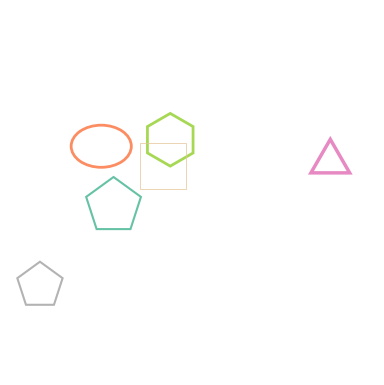[{"shape": "pentagon", "thickness": 1.5, "radius": 0.37, "center": [0.295, 0.465]}, {"shape": "oval", "thickness": 2, "radius": 0.39, "center": [0.263, 0.62]}, {"shape": "triangle", "thickness": 2.5, "radius": 0.29, "center": [0.858, 0.58]}, {"shape": "hexagon", "thickness": 2, "radius": 0.34, "center": [0.442, 0.637]}, {"shape": "square", "thickness": 0.5, "radius": 0.3, "center": [0.423, 0.569]}, {"shape": "pentagon", "thickness": 1.5, "radius": 0.31, "center": [0.104, 0.258]}]